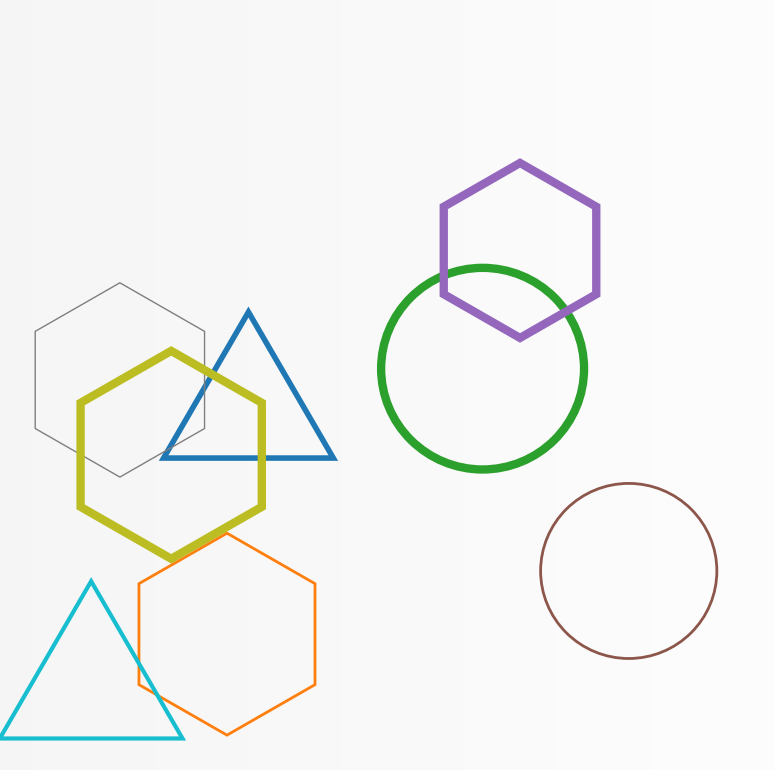[{"shape": "triangle", "thickness": 2, "radius": 0.63, "center": [0.321, 0.468]}, {"shape": "hexagon", "thickness": 1, "radius": 0.66, "center": [0.293, 0.176]}, {"shape": "circle", "thickness": 3, "radius": 0.65, "center": [0.623, 0.521]}, {"shape": "hexagon", "thickness": 3, "radius": 0.57, "center": [0.671, 0.675]}, {"shape": "circle", "thickness": 1, "radius": 0.57, "center": [0.811, 0.258]}, {"shape": "hexagon", "thickness": 0.5, "radius": 0.63, "center": [0.155, 0.507]}, {"shape": "hexagon", "thickness": 3, "radius": 0.68, "center": [0.221, 0.409]}, {"shape": "triangle", "thickness": 1.5, "radius": 0.68, "center": [0.118, 0.109]}]